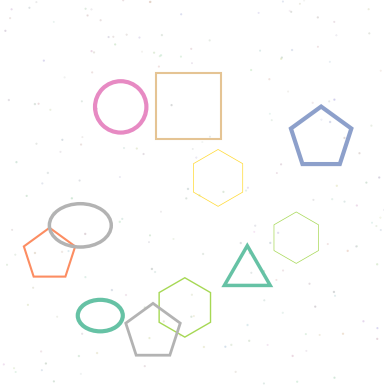[{"shape": "oval", "thickness": 3, "radius": 0.29, "center": [0.26, 0.18]}, {"shape": "triangle", "thickness": 2.5, "radius": 0.34, "center": [0.642, 0.293]}, {"shape": "pentagon", "thickness": 1.5, "radius": 0.35, "center": [0.129, 0.338]}, {"shape": "pentagon", "thickness": 3, "radius": 0.41, "center": [0.834, 0.641]}, {"shape": "circle", "thickness": 3, "radius": 0.33, "center": [0.314, 0.722]}, {"shape": "hexagon", "thickness": 1, "radius": 0.39, "center": [0.48, 0.202]}, {"shape": "hexagon", "thickness": 0.5, "radius": 0.33, "center": [0.769, 0.383]}, {"shape": "hexagon", "thickness": 0.5, "radius": 0.37, "center": [0.566, 0.538]}, {"shape": "square", "thickness": 1.5, "radius": 0.43, "center": [0.49, 0.725]}, {"shape": "oval", "thickness": 2.5, "radius": 0.4, "center": [0.209, 0.415]}, {"shape": "pentagon", "thickness": 2, "radius": 0.37, "center": [0.397, 0.138]}]